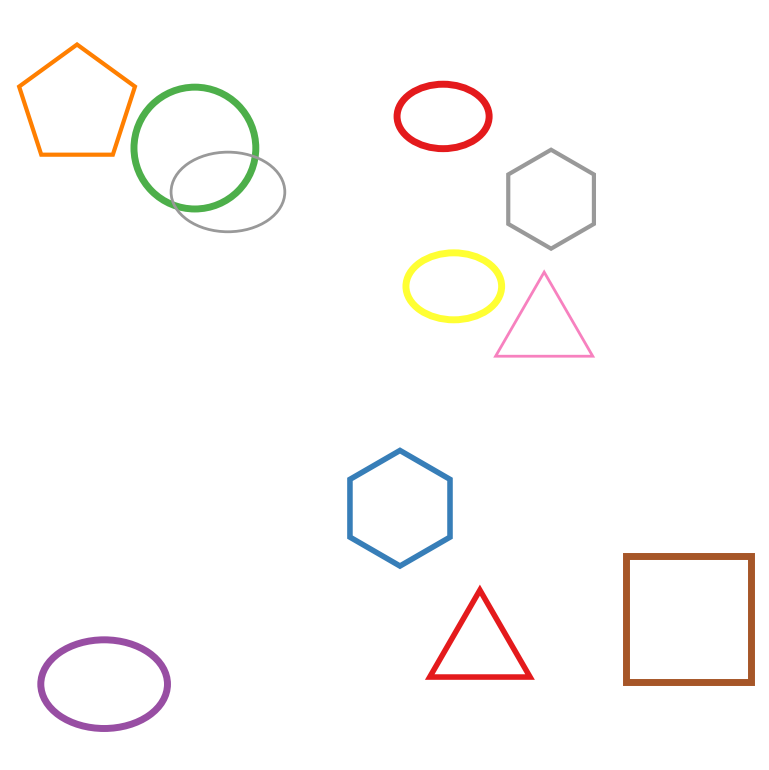[{"shape": "oval", "thickness": 2.5, "radius": 0.3, "center": [0.575, 0.849]}, {"shape": "triangle", "thickness": 2, "radius": 0.38, "center": [0.623, 0.158]}, {"shape": "hexagon", "thickness": 2, "radius": 0.38, "center": [0.519, 0.34]}, {"shape": "circle", "thickness": 2.5, "radius": 0.4, "center": [0.253, 0.808]}, {"shape": "oval", "thickness": 2.5, "radius": 0.41, "center": [0.135, 0.111]}, {"shape": "pentagon", "thickness": 1.5, "radius": 0.4, "center": [0.1, 0.863]}, {"shape": "oval", "thickness": 2.5, "radius": 0.31, "center": [0.589, 0.628]}, {"shape": "square", "thickness": 2.5, "radius": 0.41, "center": [0.894, 0.196]}, {"shape": "triangle", "thickness": 1, "radius": 0.36, "center": [0.707, 0.574]}, {"shape": "hexagon", "thickness": 1.5, "radius": 0.32, "center": [0.716, 0.741]}, {"shape": "oval", "thickness": 1, "radius": 0.37, "center": [0.296, 0.751]}]